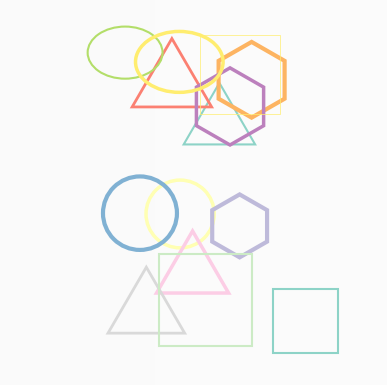[{"shape": "square", "thickness": 1.5, "radius": 0.42, "center": [0.789, 0.167]}, {"shape": "triangle", "thickness": 1.5, "radius": 0.53, "center": [0.566, 0.678]}, {"shape": "circle", "thickness": 2.5, "radius": 0.44, "center": [0.465, 0.444]}, {"shape": "hexagon", "thickness": 3, "radius": 0.41, "center": [0.618, 0.413]}, {"shape": "triangle", "thickness": 2, "radius": 0.59, "center": [0.444, 0.781]}, {"shape": "circle", "thickness": 3, "radius": 0.48, "center": [0.361, 0.446]}, {"shape": "hexagon", "thickness": 3, "radius": 0.49, "center": [0.649, 0.793]}, {"shape": "oval", "thickness": 1.5, "radius": 0.48, "center": [0.323, 0.863]}, {"shape": "triangle", "thickness": 2.5, "radius": 0.54, "center": [0.497, 0.293]}, {"shape": "triangle", "thickness": 2, "radius": 0.57, "center": [0.378, 0.192]}, {"shape": "hexagon", "thickness": 2.5, "radius": 0.5, "center": [0.594, 0.724]}, {"shape": "square", "thickness": 1.5, "radius": 0.6, "center": [0.53, 0.221]}, {"shape": "square", "thickness": 0.5, "radius": 0.52, "center": [0.619, 0.806]}, {"shape": "oval", "thickness": 2.5, "radius": 0.56, "center": [0.463, 0.839]}]